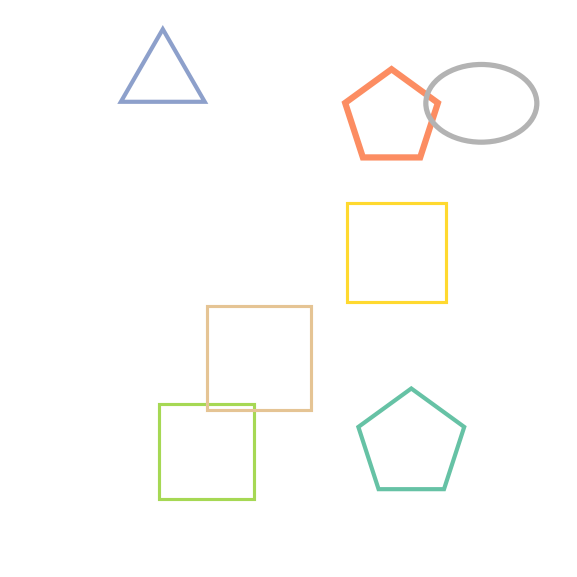[{"shape": "pentagon", "thickness": 2, "radius": 0.48, "center": [0.712, 0.23]}, {"shape": "pentagon", "thickness": 3, "radius": 0.42, "center": [0.678, 0.795]}, {"shape": "triangle", "thickness": 2, "radius": 0.42, "center": [0.282, 0.865]}, {"shape": "square", "thickness": 1.5, "radius": 0.41, "center": [0.358, 0.218]}, {"shape": "square", "thickness": 1.5, "radius": 0.43, "center": [0.687, 0.562]}, {"shape": "square", "thickness": 1.5, "radius": 0.45, "center": [0.448, 0.379]}, {"shape": "oval", "thickness": 2.5, "radius": 0.48, "center": [0.833, 0.82]}]